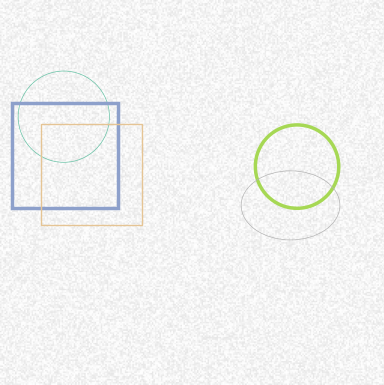[{"shape": "circle", "thickness": 0.5, "radius": 0.59, "center": [0.166, 0.697]}, {"shape": "square", "thickness": 2.5, "radius": 0.69, "center": [0.168, 0.596]}, {"shape": "circle", "thickness": 2.5, "radius": 0.54, "center": [0.772, 0.567]}, {"shape": "square", "thickness": 1, "radius": 0.65, "center": [0.238, 0.547]}, {"shape": "oval", "thickness": 0.5, "radius": 0.64, "center": [0.755, 0.467]}]